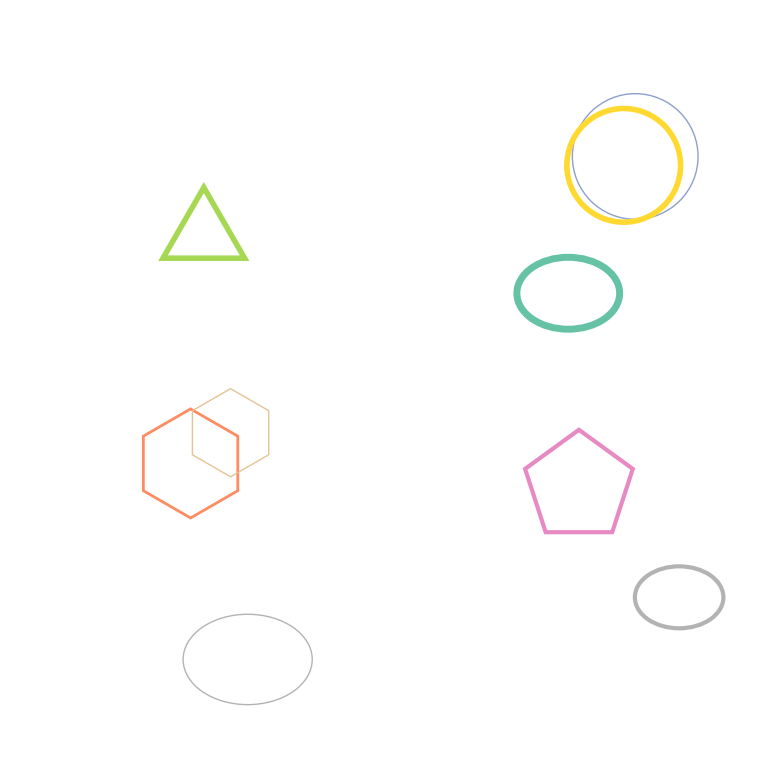[{"shape": "oval", "thickness": 2.5, "radius": 0.33, "center": [0.738, 0.619]}, {"shape": "hexagon", "thickness": 1, "radius": 0.35, "center": [0.247, 0.398]}, {"shape": "circle", "thickness": 0.5, "radius": 0.41, "center": [0.825, 0.797]}, {"shape": "pentagon", "thickness": 1.5, "radius": 0.37, "center": [0.752, 0.368]}, {"shape": "triangle", "thickness": 2, "radius": 0.31, "center": [0.265, 0.695]}, {"shape": "circle", "thickness": 2, "radius": 0.37, "center": [0.81, 0.785]}, {"shape": "hexagon", "thickness": 0.5, "radius": 0.29, "center": [0.299, 0.438]}, {"shape": "oval", "thickness": 0.5, "radius": 0.42, "center": [0.322, 0.144]}, {"shape": "oval", "thickness": 1.5, "radius": 0.29, "center": [0.882, 0.224]}]